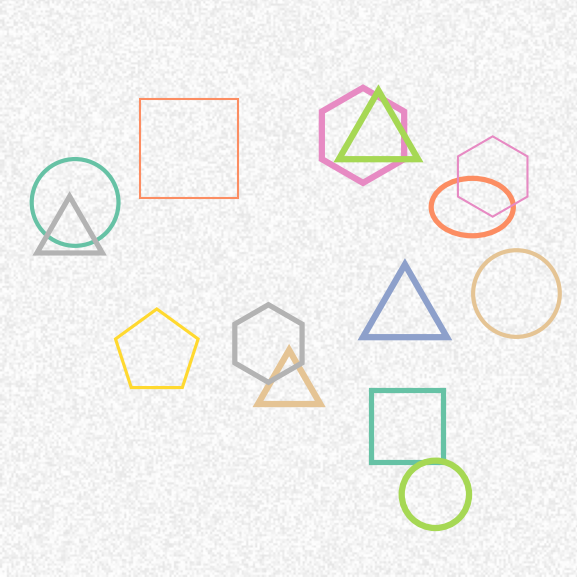[{"shape": "circle", "thickness": 2, "radius": 0.38, "center": [0.13, 0.649]}, {"shape": "square", "thickness": 2.5, "radius": 0.31, "center": [0.705, 0.262]}, {"shape": "square", "thickness": 1, "radius": 0.43, "center": [0.327, 0.742]}, {"shape": "oval", "thickness": 2.5, "radius": 0.36, "center": [0.818, 0.641]}, {"shape": "triangle", "thickness": 3, "radius": 0.42, "center": [0.701, 0.457]}, {"shape": "hexagon", "thickness": 1, "radius": 0.35, "center": [0.853, 0.693]}, {"shape": "hexagon", "thickness": 3, "radius": 0.41, "center": [0.629, 0.765]}, {"shape": "triangle", "thickness": 3, "radius": 0.4, "center": [0.655, 0.763]}, {"shape": "circle", "thickness": 3, "radius": 0.29, "center": [0.754, 0.143]}, {"shape": "pentagon", "thickness": 1.5, "radius": 0.38, "center": [0.272, 0.389]}, {"shape": "circle", "thickness": 2, "radius": 0.38, "center": [0.894, 0.491]}, {"shape": "triangle", "thickness": 3, "radius": 0.31, "center": [0.501, 0.331]}, {"shape": "hexagon", "thickness": 2.5, "radius": 0.34, "center": [0.465, 0.404]}, {"shape": "triangle", "thickness": 2.5, "radius": 0.33, "center": [0.121, 0.594]}]